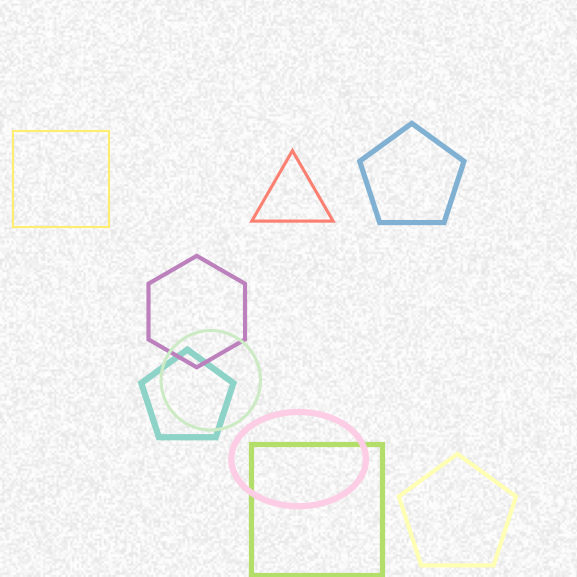[{"shape": "pentagon", "thickness": 3, "radius": 0.42, "center": [0.324, 0.31]}, {"shape": "pentagon", "thickness": 2, "radius": 0.53, "center": [0.792, 0.106]}, {"shape": "triangle", "thickness": 1.5, "radius": 0.41, "center": [0.506, 0.657]}, {"shape": "pentagon", "thickness": 2.5, "radius": 0.47, "center": [0.713, 0.691]}, {"shape": "square", "thickness": 2.5, "radius": 0.57, "center": [0.549, 0.117]}, {"shape": "oval", "thickness": 3, "radius": 0.58, "center": [0.517, 0.204]}, {"shape": "hexagon", "thickness": 2, "radius": 0.48, "center": [0.341, 0.46]}, {"shape": "circle", "thickness": 1.5, "radius": 0.43, "center": [0.365, 0.341]}, {"shape": "square", "thickness": 1, "radius": 0.41, "center": [0.106, 0.689]}]